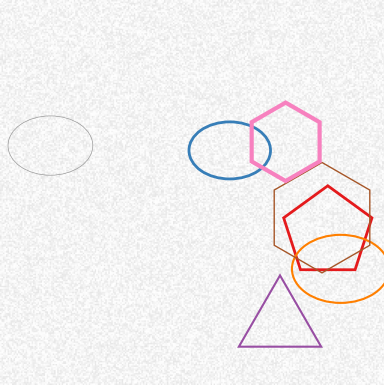[{"shape": "pentagon", "thickness": 2, "radius": 0.6, "center": [0.851, 0.397]}, {"shape": "oval", "thickness": 2, "radius": 0.53, "center": [0.597, 0.609]}, {"shape": "triangle", "thickness": 1.5, "radius": 0.62, "center": [0.727, 0.161]}, {"shape": "oval", "thickness": 1.5, "radius": 0.63, "center": [0.885, 0.302]}, {"shape": "hexagon", "thickness": 1, "radius": 0.72, "center": [0.836, 0.435]}, {"shape": "hexagon", "thickness": 3, "radius": 0.51, "center": [0.742, 0.632]}, {"shape": "oval", "thickness": 0.5, "radius": 0.55, "center": [0.131, 0.622]}]